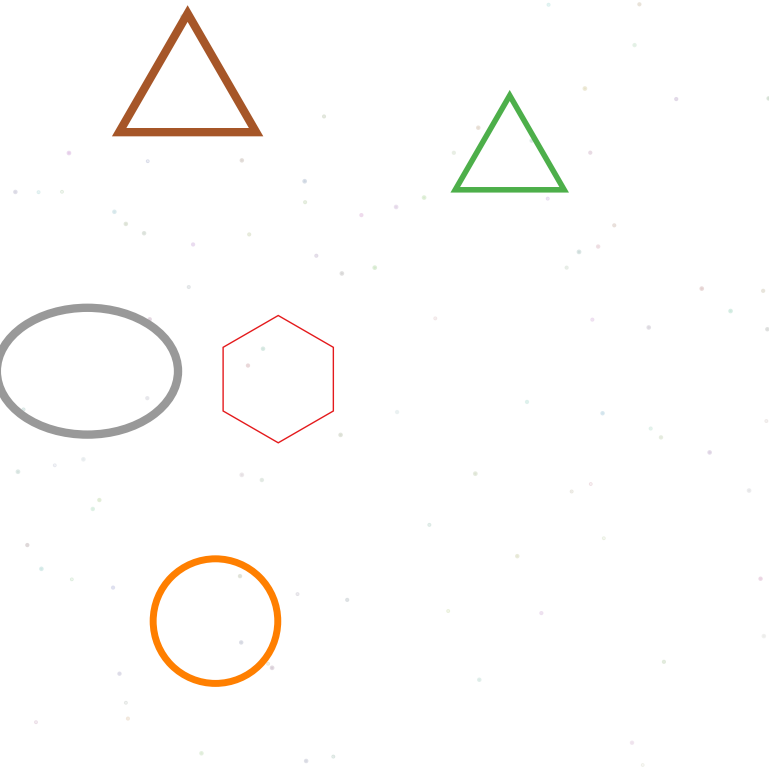[{"shape": "hexagon", "thickness": 0.5, "radius": 0.41, "center": [0.361, 0.508]}, {"shape": "triangle", "thickness": 2, "radius": 0.41, "center": [0.662, 0.794]}, {"shape": "circle", "thickness": 2.5, "radius": 0.4, "center": [0.28, 0.193]}, {"shape": "triangle", "thickness": 3, "radius": 0.51, "center": [0.244, 0.88]}, {"shape": "oval", "thickness": 3, "radius": 0.59, "center": [0.114, 0.518]}]